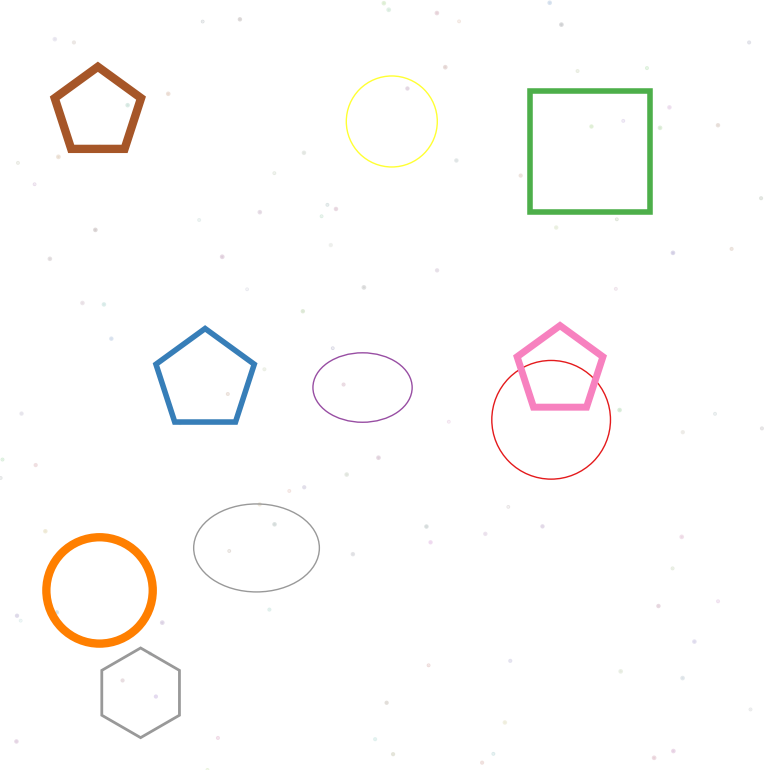[{"shape": "circle", "thickness": 0.5, "radius": 0.39, "center": [0.716, 0.455]}, {"shape": "pentagon", "thickness": 2, "radius": 0.34, "center": [0.266, 0.506]}, {"shape": "square", "thickness": 2, "radius": 0.39, "center": [0.766, 0.803]}, {"shape": "oval", "thickness": 0.5, "radius": 0.32, "center": [0.471, 0.497]}, {"shape": "circle", "thickness": 3, "radius": 0.35, "center": [0.129, 0.233]}, {"shape": "circle", "thickness": 0.5, "radius": 0.3, "center": [0.509, 0.842]}, {"shape": "pentagon", "thickness": 3, "radius": 0.29, "center": [0.127, 0.854]}, {"shape": "pentagon", "thickness": 2.5, "radius": 0.29, "center": [0.727, 0.519]}, {"shape": "oval", "thickness": 0.5, "radius": 0.41, "center": [0.333, 0.288]}, {"shape": "hexagon", "thickness": 1, "radius": 0.29, "center": [0.183, 0.1]}]